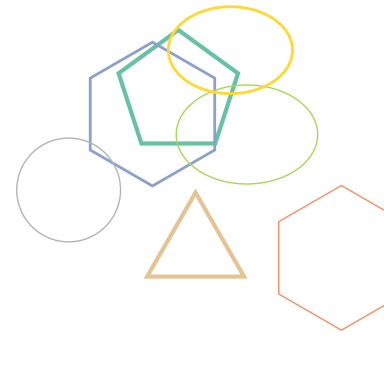[{"shape": "pentagon", "thickness": 3, "radius": 0.82, "center": [0.463, 0.759]}, {"shape": "hexagon", "thickness": 1, "radius": 0.94, "center": [0.887, 0.33]}, {"shape": "hexagon", "thickness": 2, "radius": 0.93, "center": [0.396, 0.704]}, {"shape": "oval", "thickness": 1, "radius": 0.92, "center": [0.641, 0.651]}, {"shape": "oval", "thickness": 2, "radius": 0.81, "center": [0.598, 0.87]}, {"shape": "triangle", "thickness": 3, "radius": 0.73, "center": [0.508, 0.354]}, {"shape": "circle", "thickness": 1, "radius": 0.67, "center": [0.178, 0.507]}]